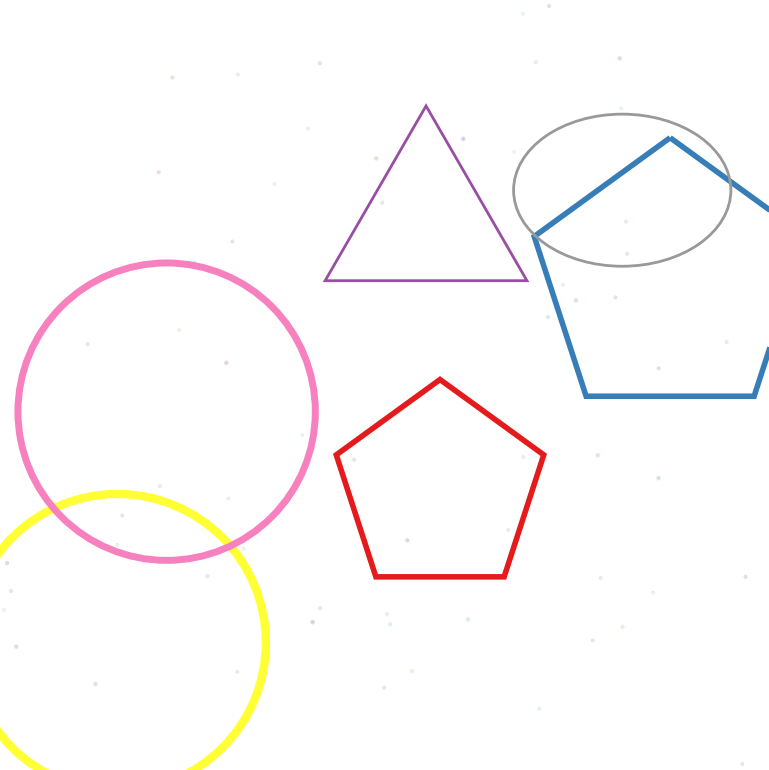[{"shape": "pentagon", "thickness": 2, "radius": 0.71, "center": [0.571, 0.365]}, {"shape": "pentagon", "thickness": 2, "radius": 0.93, "center": [0.87, 0.636]}, {"shape": "triangle", "thickness": 1, "radius": 0.76, "center": [0.553, 0.711]}, {"shape": "circle", "thickness": 3, "radius": 0.97, "center": [0.152, 0.165]}, {"shape": "circle", "thickness": 2.5, "radius": 0.97, "center": [0.216, 0.465]}, {"shape": "oval", "thickness": 1, "radius": 0.71, "center": [0.808, 0.753]}]